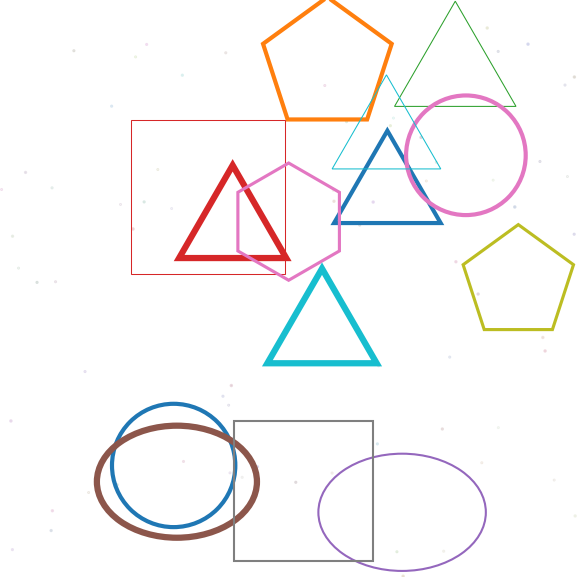[{"shape": "circle", "thickness": 2, "radius": 0.53, "center": [0.301, 0.193]}, {"shape": "triangle", "thickness": 2, "radius": 0.53, "center": [0.671, 0.666]}, {"shape": "pentagon", "thickness": 2, "radius": 0.59, "center": [0.567, 0.887]}, {"shape": "triangle", "thickness": 0.5, "radius": 0.61, "center": [0.788, 0.876]}, {"shape": "square", "thickness": 0.5, "radius": 0.67, "center": [0.36, 0.658]}, {"shape": "triangle", "thickness": 3, "radius": 0.54, "center": [0.403, 0.606]}, {"shape": "oval", "thickness": 1, "radius": 0.72, "center": [0.696, 0.112]}, {"shape": "oval", "thickness": 3, "radius": 0.69, "center": [0.306, 0.165]}, {"shape": "circle", "thickness": 2, "radius": 0.52, "center": [0.807, 0.73]}, {"shape": "hexagon", "thickness": 1.5, "radius": 0.51, "center": [0.5, 0.615]}, {"shape": "square", "thickness": 1, "radius": 0.61, "center": [0.526, 0.15]}, {"shape": "pentagon", "thickness": 1.5, "radius": 0.5, "center": [0.898, 0.51]}, {"shape": "triangle", "thickness": 3, "radius": 0.55, "center": [0.558, 0.425]}, {"shape": "triangle", "thickness": 0.5, "radius": 0.54, "center": [0.669, 0.761]}]